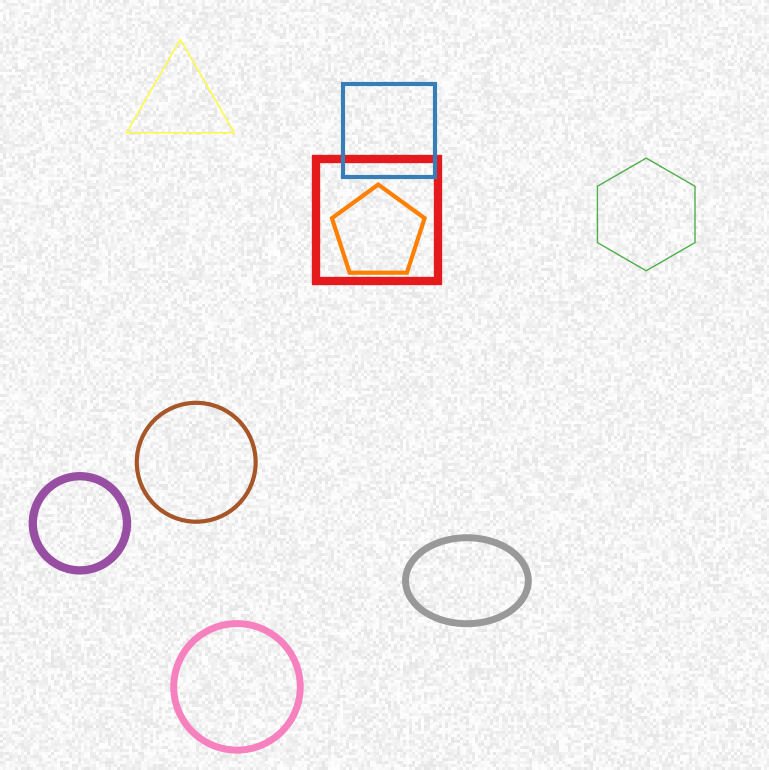[{"shape": "square", "thickness": 3, "radius": 0.4, "center": [0.49, 0.714]}, {"shape": "square", "thickness": 1.5, "radius": 0.3, "center": [0.505, 0.831]}, {"shape": "hexagon", "thickness": 0.5, "radius": 0.37, "center": [0.839, 0.722]}, {"shape": "circle", "thickness": 3, "radius": 0.31, "center": [0.104, 0.32]}, {"shape": "pentagon", "thickness": 1.5, "radius": 0.32, "center": [0.491, 0.697]}, {"shape": "triangle", "thickness": 0.5, "radius": 0.4, "center": [0.234, 0.868]}, {"shape": "circle", "thickness": 1.5, "radius": 0.39, "center": [0.255, 0.4]}, {"shape": "circle", "thickness": 2.5, "radius": 0.41, "center": [0.308, 0.108]}, {"shape": "oval", "thickness": 2.5, "radius": 0.4, "center": [0.606, 0.246]}]